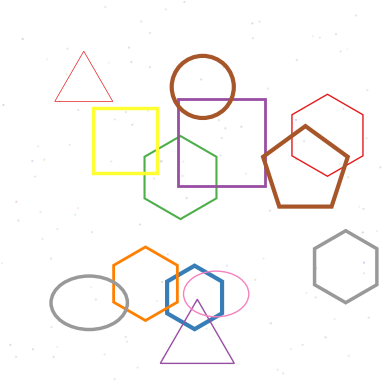[{"shape": "triangle", "thickness": 0.5, "radius": 0.44, "center": [0.218, 0.78]}, {"shape": "hexagon", "thickness": 1, "radius": 0.53, "center": [0.851, 0.649]}, {"shape": "hexagon", "thickness": 3, "radius": 0.41, "center": [0.505, 0.227]}, {"shape": "hexagon", "thickness": 1.5, "radius": 0.54, "center": [0.469, 0.539]}, {"shape": "square", "thickness": 2, "radius": 0.57, "center": [0.575, 0.63]}, {"shape": "triangle", "thickness": 1, "radius": 0.56, "center": [0.512, 0.112]}, {"shape": "hexagon", "thickness": 2, "radius": 0.48, "center": [0.378, 0.263]}, {"shape": "square", "thickness": 2.5, "radius": 0.42, "center": [0.325, 0.634]}, {"shape": "circle", "thickness": 3, "radius": 0.4, "center": [0.527, 0.774]}, {"shape": "pentagon", "thickness": 3, "radius": 0.58, "center": [0.793, 0.557]}, {"shape": "oval", "thickness": 1, "radius": 0.42, "center": [0.561, 0.236]}, {"shape": "hexagon", "thickness": 2.5, "radius": 0.47, "center": [0.898, 0.307]}, {"shape": "oval", "thickness": 2.5, "radius": 0.5, "center": [0.232, 0.214]}]